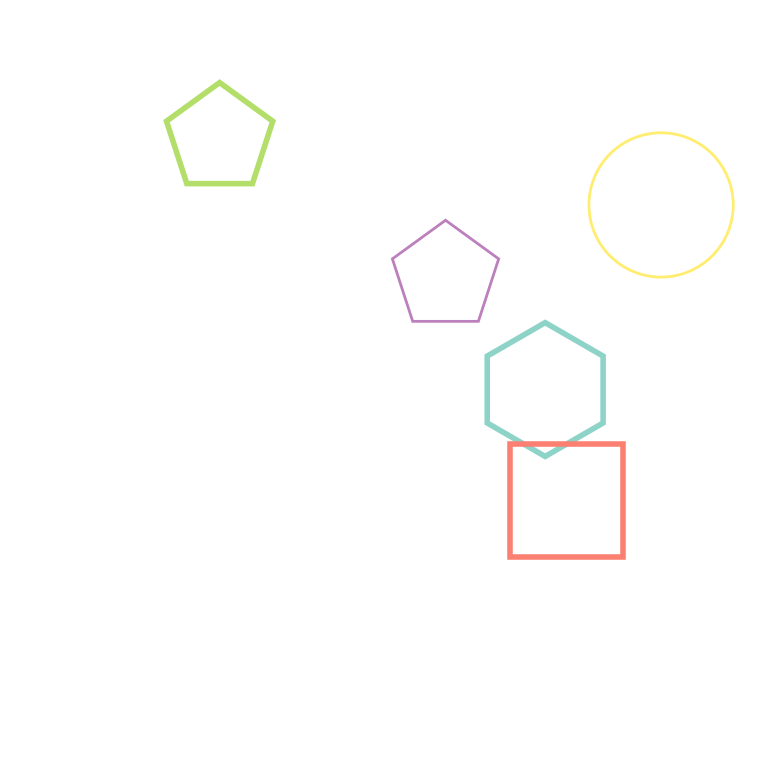[{"shape": "hexagon", "thickness": 2, "radius": 0.43, "center": [0.708, 0.494]}, {"shape": "square", "thickness": 2, "radius": 0.37, "center": [0.736, 0.35]}, {"shape": "pentagon", "thickness": 2, "radius": 0.36, "center": [0.285, 0.82]}, {"shape": "pentagon", "thickness": 1, "radius": 0.36, "center": [0.579, 0.641]}, {"shape": "circle", "thickness": 1, "radius": 0.47, "center": [0.859, 0.734]}]